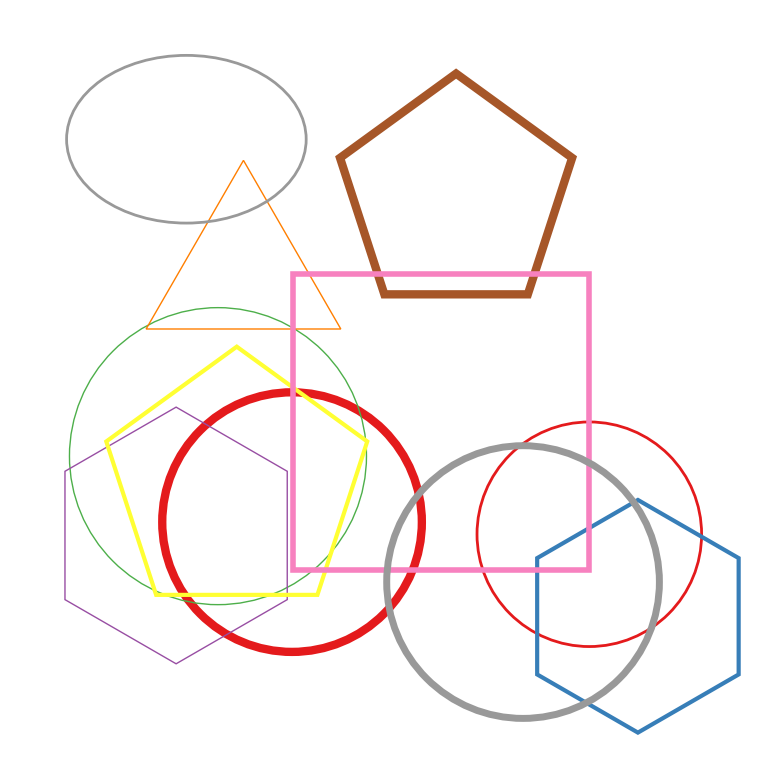[{"shape": "circle", "thickness": 1, "radius": 0.73, "center": [0.765, 0.306]}, {"shape": "circle", "thickness": 3, "radius": 0.84, "center": [0.379, 0.322]}, {"shape": "hexagon", "thickness": 1.5, "radius": 0.76, "center": [0.828, 0.2]}, {"shape": "circle", "thickness": 0.5, "radius": 0.96, "center": [0.283, 0.408]}, {"shape": "hexagon", "thickness": 0.5, "radius": 0.83, "center": [0.229, 0.305]}, {"shape": "triangle", "thickness": 0.5, "radius": 0.73, "center": [0.316, 0.646]}, {"shape": "pentagon", "thickness": 1.5, "radius": 0.89, "center": [0.307, 0.372]}, {"shape": "pentagon", "thickness": 3, "radius": 0.79, "center": [0.592, 0.746]}, {"shape": "square", "thickness": 2, "radius": 0.96, "center": [0.573, 0.452]}, {"shape": "oval", "thickness": 1, "radius": 0.78, "center": [0.242, 0.819]}, {"shape": "circle", "thickness": 2.5, "radius": 0.89, "center": [0.679, 0.244]}]